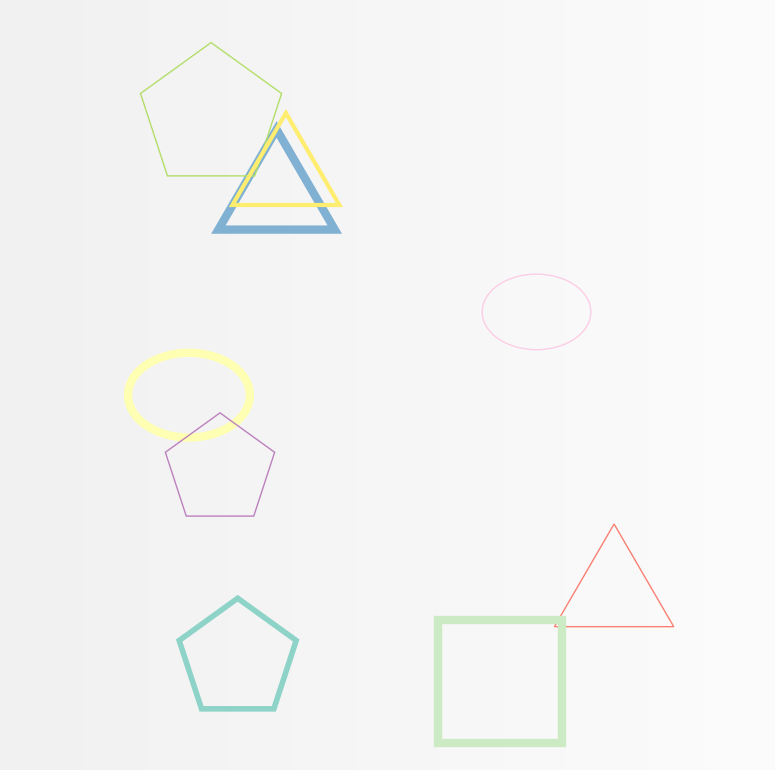[{"shape": "pentagon", "thickness": 2, "radius": 0.4, "center": [0.307, 0.144]}, {"shape": "oval", "thickness": 3, "radius": 0.39, "center": [0.244, 0.487]}, {"shape": "triangle", "thickness": 0.5, "radius": 0.44, "center": [0.792, 0.231]}, {"shape": "triangle", "thickness": 3, "radius": 0.43, "center": [0.357, 0.745]}, {"shape": "pentagon", "thickness": 0.5, "radius": 0.48, "center": [0.272, 0.849]}, {"shape": "oval", "thickness": 0.5, "radius": 0.35, "center": [0.692, 0.595]}, {"shape": "pentagon", "thickness": 0.5, "radius": 0.37, "center": [0.284, 0.39]}, {"shape": "square", "thickness": 3, "radius": 0.4, "center": [0.645, 0.115]}, {"shape": "triangle", "thickness": 1.5, "radius": 0.4, "center": [0.369, 0.774]}]